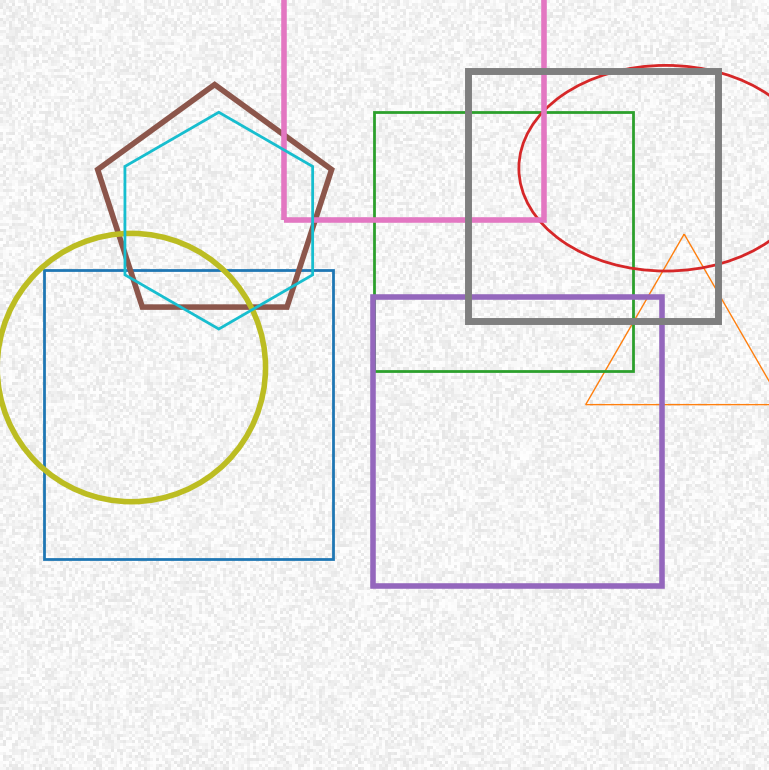[{"shape": "square", "thickness": 1, "radius": 0.94, "center": [0.245, 0.462]}, {"shape": "triangle", "thickness": 0.5, "radius": 0.74, "center": [0.889, 0.548]}, {"shape": "square", "thickness": 1, "radius": 0.84, "center": [0.653, 0.686]}, {"shape": "oval", "thickness": 1, "radius": 0.95, "center": [0.865, 0.782]}, {"shape": "square", "thickness": 2, "radius": 0.94, "center": [0.673, 0.427]}, {"shape": "pentagon", "thickness": 2, "radius": 0.8, "center": [0.279, 0.73]}, {"shape": "square", "thickness": 2, "radius": 0.85, "center": [0.538, 0.884]}, {"shape": "square", "thickness": 2.5, "radius": 0.81, "center": [0.77, 0.745]}, {"shape": "circle", "thickness": 2, "radius": 0.87, "center": [0.171, 0.523]}, {"shape": "hexagon", "thickness": 1, "radius": 0.7, "center": [0.284, 0.713]}]